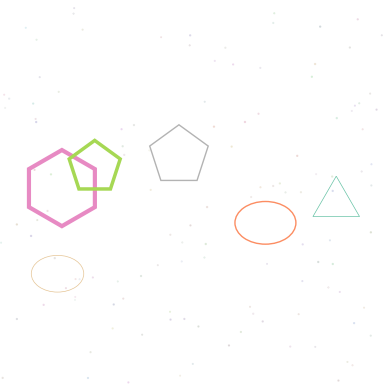[{"shape": "triangle", "thickness": 0.5, "radius": 0.35, "center": [0.873, 0.472]}, {"shape": "oval", "thickness": 1, "radius": 0.4, "center": [0.689, 0.421]}, {"shape": "hexagon", "thickness": 3, "radius": 0.49, "center": [0.161, 0.511]}, {"shape": "pentagon", "thickness": 2.5, "radius": 0.35, "center": [0.246, 0.566]}, {"shape": "oval", "thickness": 0.5, "radius": 0.34, "center": [0.149, 0.289]}, {"shape": "pentagon", "thickness": 1, "radius": 0.4, "center": [0.465, 0.596]}]